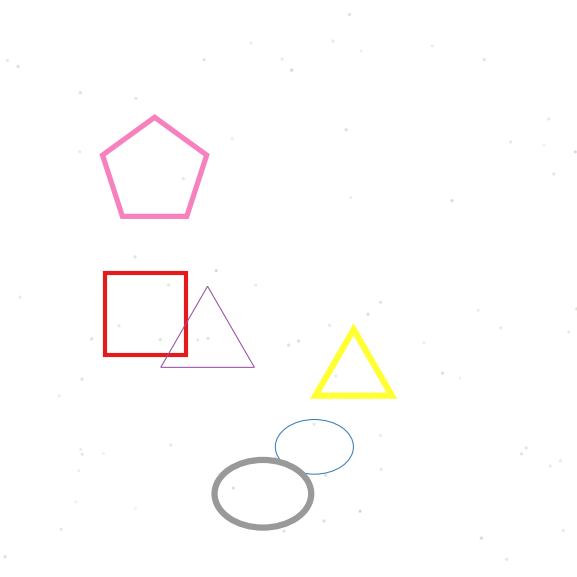[{"shape": "square", "thickness": 2, "radius": 0.35, "center": [0.252, 0.456]}, {"shape": "oval", "thickness": 0.5, "radius": 0.34, "center": [0.544, 0.225]}, {"shape": "triangle", "thickness": 0.5, "radius": 0.47, "center": [0.359, 0.41]}, {"shape": "triangle", "thickness": 3, "radius": 0.38, "center": [0.612, 0.352]}, {"shape": "pentagon", "thickness": 2.5, "radius": 0.47, "center": [0.268, 0.701]}, {"shape": "oval", "thickness": 3, "radius": 0.42, "center": [0.455, 0.144]}]